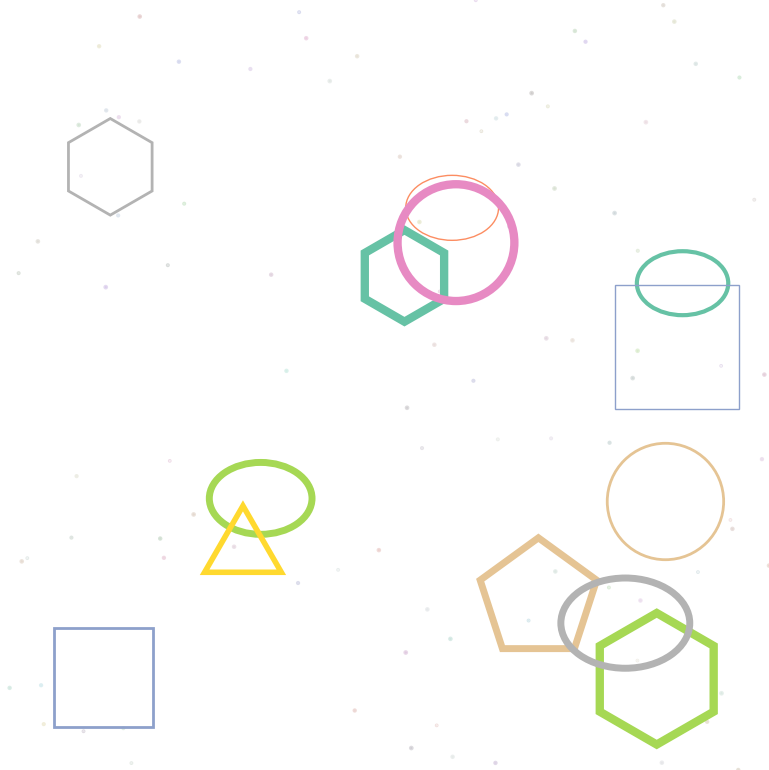[{"shape": "oval", "thickness": 1.5, "radius": 0.3, "center": [0.886, 0.632]}, {"shape": "hexagon", "thickness": 3, "radius": 0.3, "center": [0.525, 0.642]}, {"shape": "oval", "thickness": 0.5, "radius": 0.3, "center": [0.587, 0.73]}, {"shape": "square", "thickness": 1, "radius": 0.32, "center": [0.135, 0.12]}, {"shape": "square", "thickness": 0.5, "radius": 0.4, "center": [0.879, 0.549]}, {"shape": "circle", "thickness": 3, "radius": 0.38, "center": [0.592, 0.685]}, {"shape": "oval", "thickness": 2.5, "radius": 0.33, "center": [0.339, 0.353]}, {"shape": "hexagon", "thickness": 3, "radius": 0.43, "center": [0.853, 0.118]}, {"shape": "triangle", "thickness": 2, "radius": 0.29, "center": [0.316, 0.286]}, {"shape": "pentagon", "thickness": 2.5, "radius": 0.4, "center": [0.699, 0.222]}, {"shape": "circle", "thickness": 1, "radius": 0.38, "center": [0.864, 0.349]}, {"shape": "oval", "thickness": 2.5, "radius": 0.42, "center": [0.812, 0.191]}, {"shape": "hexagon", "thickness": 1, "radius": 0.31, "center": [0.143, 0.783]}]